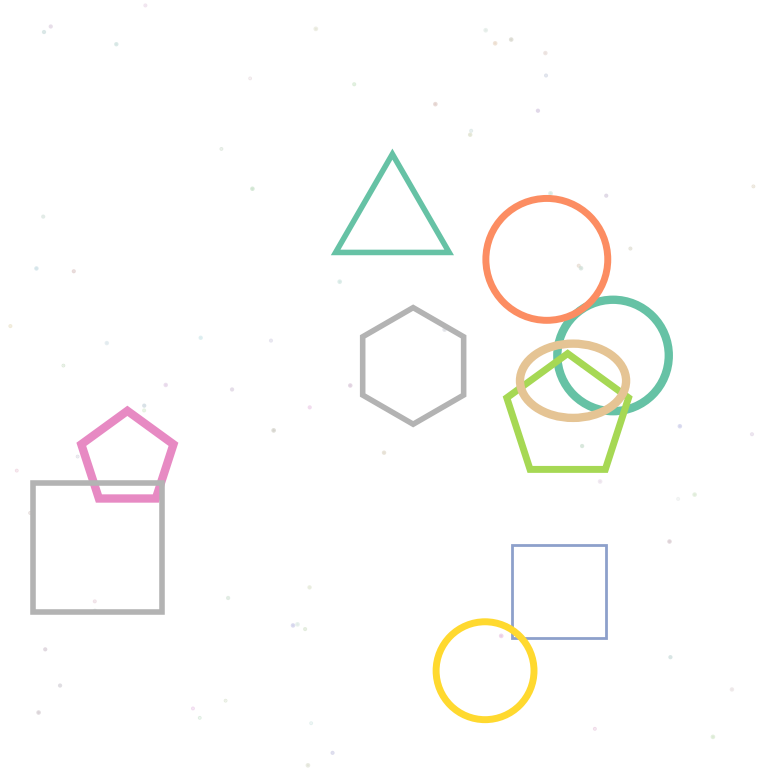[{"shape": "triangle", "thickness": 2, "radius": 0.43, "center": [0.51, 0.715]}, {"shape": "circle", "thickness": 3, "radius": 0.36, "center": [0.796, 0.538]}, {"shape": "circle", "thickness": 2.5, "radius": 0.4, "center": [0.71, 0.663]}, {"shape": "square", "thickness": 1, "radius": 0.3, "center": [0.726, 0.232]}, {"shape": "pentagon", "thickness": 3, "radius": 0.31, "center": [0.165, 0.404]}, {"shape": "pentagon", "thickness": 2.5, "radius": 0.42, "center": [0.737, 0.458]}, {"shape": "circle", "thickness": 2.5, "radius": 0.32, "center": [0.63, 0.129]}, {"shape": "oval", "thickness": 3, "radius": 0.34, "center": [0.744, 0.505]}, {"shape": "square", "thickness": 2, "radius": 0.42, "center": [0.126, 0.289]}, {"shape": "hexagon", "thickness": 2, "radius": 0.38, "center": [0.537, 0.525]}]